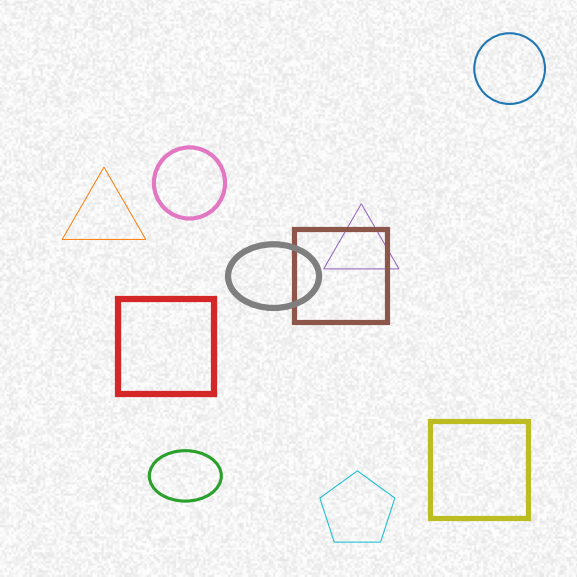[{"shape": "circle", "thickness": 1, "radius": 0.31, "center": [0.882, 0.88]}, {"shape": "triangle", "thickness": 0.5, "radius": 0.42, "center": [0.18, 0.626]}, {"shape": "oval", "thickness": 1.5, "radius": 0.31, "center": [0.321, 0.175]}, {"shape": "square", "thickness": 3, "radius": 0.42, "center": [0.287, 0.399]}, {"shape": "triangle", "thickness": 0.5, "radius": 0.38, "center": [0.626, 0.571]}, {"shape": "square", "thickness": 2.5, "radius": 0.4, "center": [0.59, 0.522]}, {"shape": "circle", "thickness": 2, "radius": 0.31, "center": [0.328, 0.682]}, {"shape": "oval", "thickness": 3, "radius": 0.39, "center": [0.474, 0.521]}, {"shape": "square", "thickness": 2.5, "radius": 0.42, "center": [0.829, 0.186]}, {"shape": "pentagon", "thickness": 0.5, "radius": 0.34, "center": [0.619, 0.116]}]